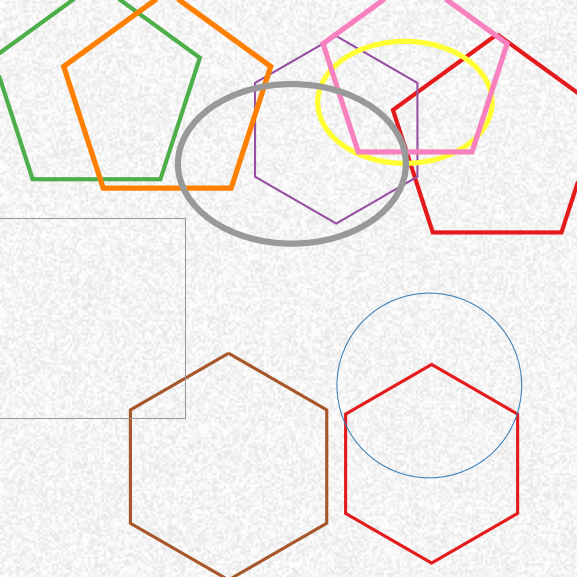[{"shape": "hexagon", "thickness": 1.5, "radius": 0.86, "center": [0.747, 0.196]}, {"shape": "pentagon", "thickness": 2, "radius": 0.95, "center": [0.861, 0.75]}, {"shape": "circle", "thickness": 0.5, "radius": 0.8, "center": [0.743, 0.332]}, {"shape": "pentagon", "thickness": 2, "radius": 0.94, "center": [0.167, 0.841]}, {"shape": "hexagon", "thickness": 1, "radius": 0.81, "center": [0.582, 0.774]}, {"shape": "pentagon", "thickness": 2.5, "radius": 0.94, "center": [0.29, 0.826]}, {"shape": "oval", "thickness": 2.5, "radius": 0.75, "center": [0.701, 0.822]}, {"shape": "hexagon", "thickness": 1.5, "radius": 0.98, "center": [0.396, 0.191]}, {"shape": "pentagon", "thickness": 2.5, "radius": 0.84, "center": [0.719, 0.872]}, {"shape": "square", "thickness": 0.5, "radius": 0.86, "center": [0.147, 0.448]}, {"shape": "oval", "thickness": 3, "radius": 0.99, "center": [0.506, 0.715]}]